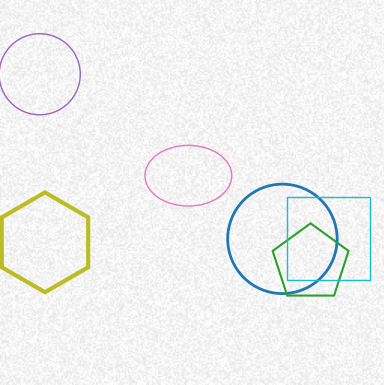[{"shape": "circle", "thickness": 2, "radius": 0.71, "center": [0.734, 0.38]}, {"shape": "pentagon", "thickness": 1.5, "radius": 0.52, "center": [0.807, 0.316]}, {"shape": "circle", "thickness": 1, "radius": 0.53, "center": [0.103, 0.807]}, {"shape": "oval", "thickness": 1, "radius": 0.56, "center": [0.489, 0.544]}, {"shape": "hexagon", "thickness": 3, "radius": 0.65, "center": [0.117, 0.371]}, {"shape": "square", "thickness": 1, "radius": 0.54, "center": [0.853, 0.38]}]